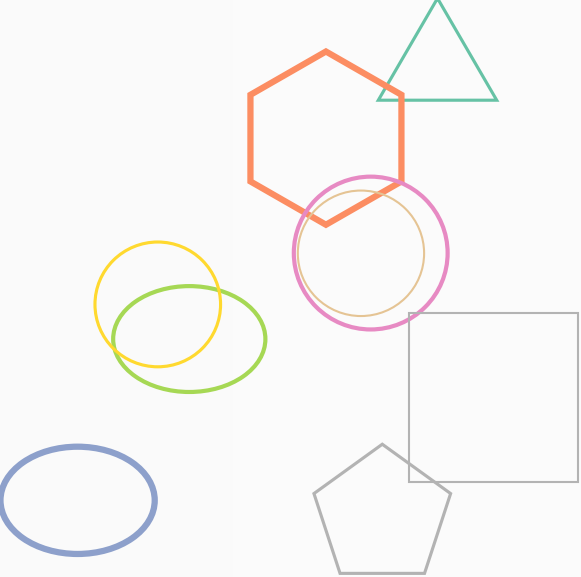[{"shape": "triangle", "thickness": 1.5, "radius": 0.59, "center": [0.753, 0.884]}, {"shape": "hexagon", "thickness": 3, "radius": 0.75, "center": [0.561, 0.76]}, {"shape": "oval", "thickness": 3, "radius": 0.66, "center": [0.134, 0.133]}, {"shape": "circle", "thickness": 2, "radius": 0.66, "center": [0.638, 0.561]}, {"shape": "oval", "thickness": 2, "radius": 0.65, "center": [0.326, 0.412]}, {"shape": "circle", "thickness": 1.5, "radius": 0.54, "center": [0.271, 0.472]}, {"shape": "circle", "thickness": 1, "radius": 0.54, "center": [0.621, 0.561]}, {"shape": "square", "thickness": 1, "radius": 0.73, "center": [0.849, 0.311]}, {"shape": "pentagon", "thickness": 1.5, "radius": 0.62, "center": [0.658, 0.106]}]